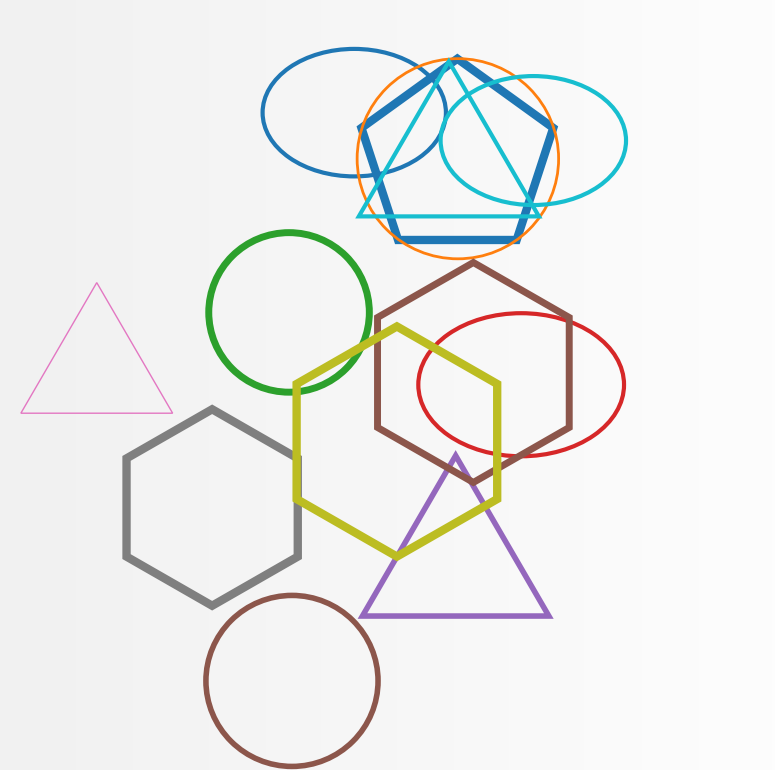[{"shape": "pentagon", "thickness": 3, "radius": 0.65, "center": [0.59, 0.794]}, {"shape": "oval", "thickness": 1.5, "radius": 0.59, "center": [0.457, 0.854]}, {"shape": "circle", "thickness": 1, "radius": 0.65, "center": [0.591, 0.794]}, {"shape": "circle", "thickness": 2.5, "radius": 0.52, "center": [0.373, 0.594]}, {"shape": "oval", "thickness": 1.5, "radius": 0.66, "center": [0.672, 0.5]}, {"shape": "triangle", "thickness": 2, "radius": 0.69, "center": [0.588, 0.269]}, {"shape": "circle", "thickness": 2, "radius": 0.56, "center": [0.377, 0.116]}, {"shape": "hexagon", "thickness": 2.5, "radius": 0.71, "center": [0.611, 0.516]}, {"shape": "triangle", "thickness": 0.5, "radius": 0.57, "center": [0.125, 0.52]}, {"shape": "hexagon", "thickness": 3, "radius": 0.64, "center": [0.274, 0.341]}, {"shape": "hexagon", "thickness": 3, "radius": 0.75, "center": [0.512, 0.427]}, {"shape": "oval", "thickness": 1.5, "radius": 0.6, "center": [0.688, 0.817]}, {"shape": "triangle", "thickness": 1.5, "radius": 0.67, "center": [0.579, 0.786]}]